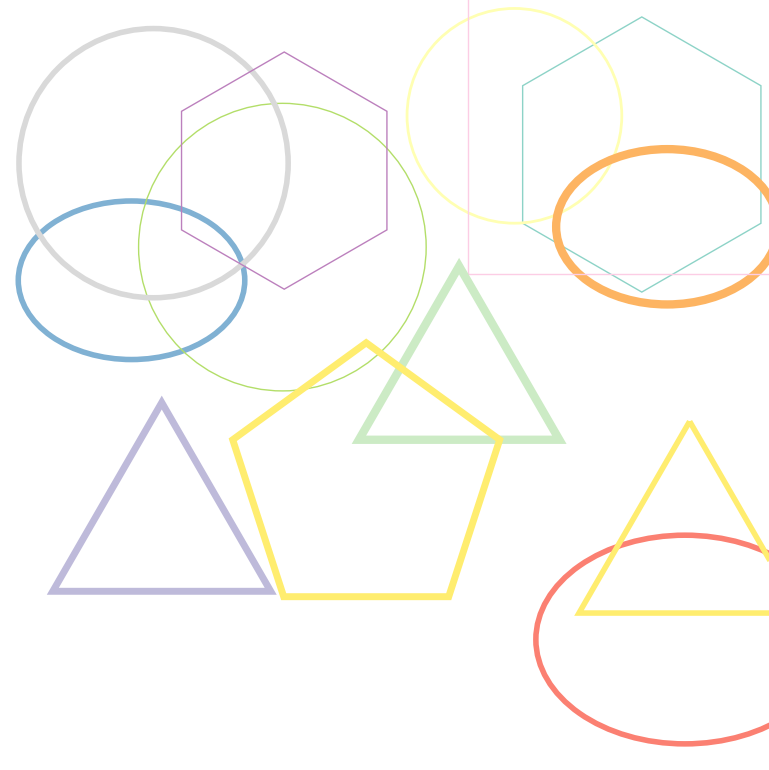[{"shape": "hexagon", "thickness": 0.5, "radius": 0.89, "center": [0.833, 0.799]}, {"shape": "circle", "thickness": 1, "radius": 0.7, "center": [0.668, 0.85]}, {"shape": "triangle", "thickness": 2.5, "radius": 0.82, "center": [0.21, 0.314]}, {"shape": "oval", "thickness": 2, "radius": 0.97, "center": [0.89, 0.169]}, {"shape": "oval", "thickness": 2, "radius": 0.74, "center": [0.171, 0.636]}, {"shape": "oval", "thickness": 3, "radius": 0.72, "center": [0.866, 0.705]}, {"shape": "circle", "thickness": 0.5, "radius": 0.93, "center": [0.367, 0.679]}, {"shape": "square", "thickness": 0.5, "radius": 0.99, "center": [0.806, 0.842]}, {"shape": "circle", "thickness": 2, "radius": 0.87, "center": [0.199, 0.788]}, {"shape": "hexagon", "thickness": 0.5, "radius": 0.77, "center": [0.369, 0.778]}, {"shape": "triangle", "thickness": 3, "radius": 0.75, "center": [0.596, 0.504]}, {"shape": "triangle", "thickness": 2, "radius": 0.83, "center": [0.896, 0.287]}, {"shape": "pentagon", "thickness": 2.5, "radius": 0.91, "center": [0.476, 0.373]}]